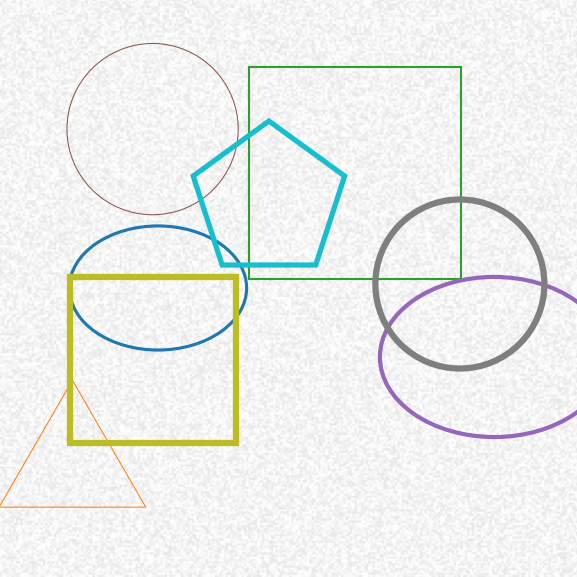[{"shape": "oval", "thickness": 1.5, "radius": 0.77, "center": [0.274, 0.5]}, {"shape": "triangle", "thickness": 0.5, "radius": 0.73, "center": [0.125, 0.194]}, {"shape": "square", "thickness": 1, "radius": 0.92, "center": [0.615, 0.699]}, {"shape": "oval", "thickness": 2, "radius": 0.99, "center": [0.856, 0.381]}, {"shape": "circle", "thickness": 0.5, "radius": 0.74, "center": [0.264, 0.776]}, {"shape": "circle", "thickness": 3, "radius": 0.73, "center": [0.796, 0.507]}, {"shape": "square", "thickness": 3, "radius": 0.72, "center": [0.265, 0.376]}, {"shape": "pentagon", "thickness": 2.5, "radius": 0.69, "center": [0.466, 0.652]}]